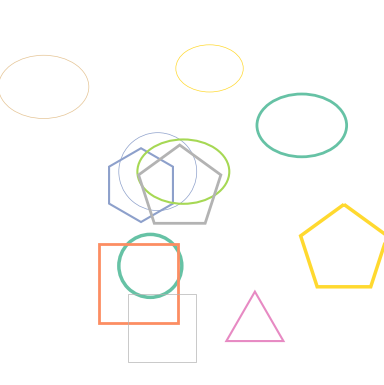[{"shape": "circle", "thickness": 2.5, "radius": 0.41, "center": [0.39, 0.309]}, {"shape": "oval", "thickness": 2, "radius": 0.58, "center": [0.784, 0.674]}, {"shape": "square", "thickness": 2, "radius": 0.52, "center": [0.359, 0.264]}, {"shape": "circle", "thickness": 0.5, "radius": 0.51, "center": [0.41, 0.554]}, {"shape": "hexagon", "thickness": 1.5, "radius": 0.48, "center": [0.366, 0.519]}, {"shape": "triangle", "thickness": 1.5, "radius": 0.43, "center": [0.662, 0.157]}, {"shape": "oval", "thickness": 1.5, "radius": 0.6, "center": [0.476, 0.554]}, {"shape": "pentagon", "thickness": 2.5, "radius": 0.59, "center": [0.893, 0.351]}, {"shape": "oval", "thickness": 0.5, "radius": 0.44, "center": [0.544, 0.822]}, {"shape": "oval", "thickness": 0.5, "radius": 0.59, "center": [0.113, 0.774]}, {"shape": "square", "thickness": 0.5, "radius": 0.44, "center": [0.42, 0.147]}, {"shape": "pentagon", "thickness": 2, "radius": 0.56, "center": [0.467, 0.511]}]